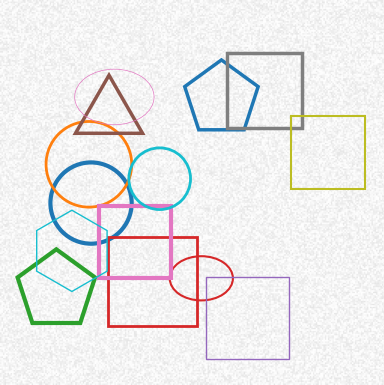[{"shape": "pentagon", "thickness": 2.5, "radius": 0.5, "center": [0.575, 0.744]}, {"shape": "circle", "thickness": 3, "radius": 0.53, "center": [0.236, 0.473]}, {"shape": "circle", "thickness": 2, "radius": 0.56, "center": [0.231, 0.573]}, {"shape": "pentagon", "thickness": 3, "radius": 0.53, "center": [0.146, 0.247]}, {"shape": "square", "thickness": 2, "radius": 0.57, "center": [0.396, 0.269]}, {"shape": "oval", "thickness": 1.5, "radius": 0.41, "center": [0.523, 0.277]}, {"shape": "square", "thickness": 1, "radius": 0.54, "center": [0.643, 0.173]}, {"shape": "triangle", "thickness": 2.5, "radius": 0.5, "center": [0.283, 0.704]}, {"shape": "oval", "thickness": 0.5, "radius": 0.52, "center": [0.297, 0.748]}, {"shape": "square", "thickness": 3, "radius": 0.47, "center": [0.35, 0.372]}, {"shape": "square", "thickness": 2.5, "radius": 0.49, "center": [0.687, 0.764]}, {"shape": "square", "thickness": 1.5, "radius": 0.48, "center": [0.852, 0.604]}, {"shape": "circle", "thickness": 2, "radius": 0.4, "center": [0.415, 0.536]}, {"shape": "hexagon", "thickness": 1, "radius": 0.53, "center": [0.187, 0.348]}]